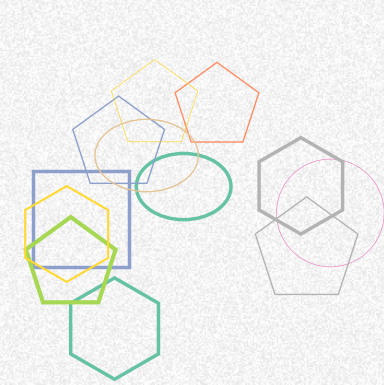[{"shape": "hexagon", "thickness": 2.5, "radius": 0.66, "center": [0.298, 0.147]}, {"shape": "oval", "thickness": 2.5, "radius": 0.61, "center": [0.477, 0.515]}, {"shape": "pentagon", "thickness": 1, "radius": 0.57, "center": [0.564, 0.724]}, {"shape": "square", "thickness": 2.5, "radius": 0.62, "center": [0.21, 0.432]}, {"shape": "pentagon", "thickness": 1, "radius": 0.63, "center": [0.308, 0.625]}, {"shape": "circle", "thickness": 0.5, "radius": 0.7, "center": [0.858, 0.447]}, {"shape": "pentagon", "thickness": 3, "radius": 0.61, "center": [0.184, 0.314]}, {"shape": "pentagon", "thickness": 0.5, "radius": 0.59, "center": [0.402, 0.727]}, {"shape": "hexagon", "thickness": 1.5, "radius": 0.62, "center": [0.173, 0.392]}, {"shape": "oval", "thickness": 1, "radius": 0.67, "center": [0.381, 0.596]}, {"shape": "hexagon", "thickness": 2.5, "radius": 0.63, "center": [0.781, 0.517]}, {"shape": "pentagon", "thickness": 1, "radius": 0.7, "center": [0.796, 0.349]}]